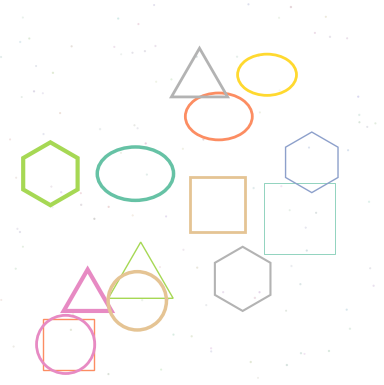[{"shape": "square", "thickness": 0.5, "radius": 0.47, "center": [0.778, 0.433]}, {"shape": "oval", "thickness": 2.5, "radius": 0.5, "center": [0.352, 0.549]}, {"shape": "oval", "thickness": 2, "radius": 0.43, "center": [0.568, 0.698]}, {"shape": "square", "thickness": 1, "radius": 0.33, "center": [0.178, 0.105]}, {"shape": "hexagon", "thickness": 1, "radius": 0.39, "center": [0.81, 0.578]}, {"shape": "triangle", "thickness": 3, "radius": 0.36, "center": [0.228, 0.228]}, {"shape": "circle", "thickness": 2, "radius": 0.38, "center": [0.171, 0.105]}, {"shape": "hexagon", "thickness": 3, "radius": 0.41, "center": [0.131, 0.549]}, {"shape": "triangle", "thickness": 1, "radius": 0.49, "center": [0.365, 0.274]}, {"shape": "oval", "thickness": 2, "radius": 0.38, "center": [0.694, 0.806]}, {"shape": "circle", "thickness": 2.5, "radius": 0.38, "center": [0.357, 0.219]}, {"shape": "square", "thickness": 2, "radius": 0.36, "center": [0.565, 0.469]}, {"shape": "hexagon", "thickness": 1.5, "radius": 0.42, "center": [0.63, 0.276]}, {"shape": "triangle", "thickness": 2, "radius": 0.42, "center": [0.518, 0.79]}]